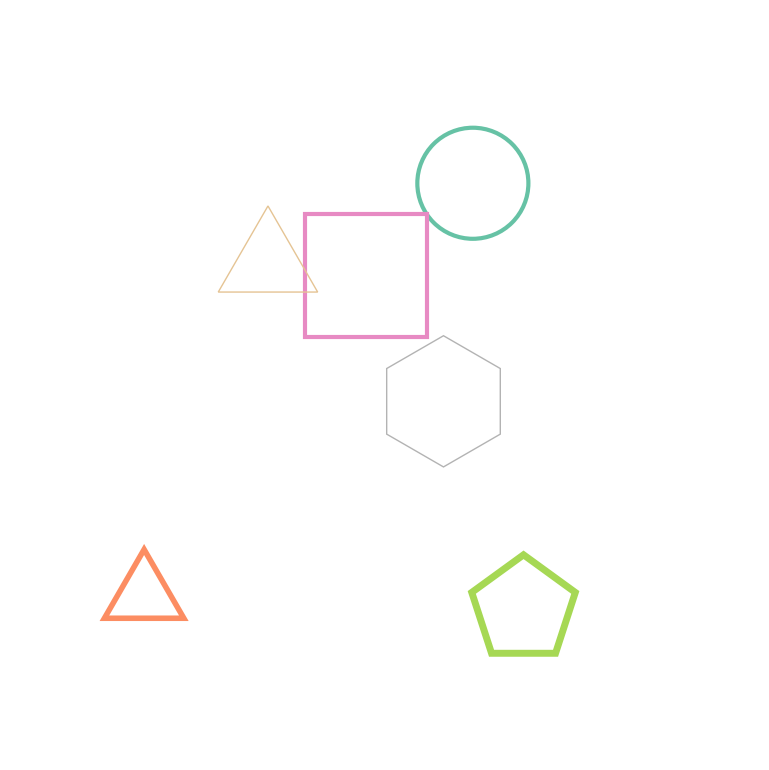[{"shape": "circle", "thickness": 1.5, "radius": 0.36, "center": [0.614, 0.762]}, {"shape": "triangle", "thickness": 2, "radius": 0.3, "center": [0.187, 0.227]}, {"shape": "square", "thickness": 1.5, "radius": 0.4, "center": [0.475, 0.642]}, {"shape": "pentagon", "thickness": 2.5, "radius": 0.35, "center": [0.68, 0.209]}, {"shape": "triangle", "thickness": 0.5, "radius": 0.37, "center": [0.348, 0.658]}, {"shape": "hexagon", "thickness": 0.5, "radius": 0.43, "center": [0.576, 0.479]}]